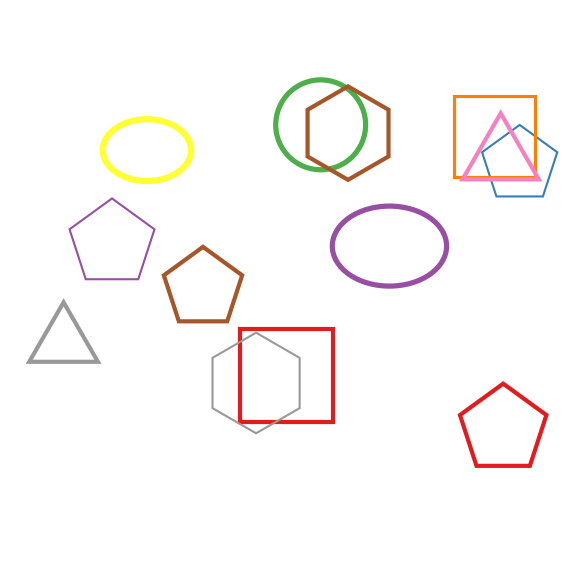[{"shape": "pentagon", "thickness": 2, "radius": 0.39, "center": [0.871, 0.256]}, {"shape": "square", "thickness": 2, "radius": 0.4, "center": [0.497, 0.348]}, {"shape": "pentagon", "thickness": 1, "radius": 0.34, "center": [0.9, 0.714]}, {"shape": "circle", "thickness": 2.5, "radius": 0.39, "center": [0.555, 0.783]}, {"shape": "pentagon", "thickness": 1, "radius": 0.39, "center": [0.194, 0.578]}, {"shape": "oval", "thickness": 2.5, "radius": 0.49, "center": [0.674, 0.573]}, {"shape": "square", "thickness": 1.5, "radius": 0.35, "center": [0.856, 0.763]}, {"shape": "oval", "thickness": 3, "radius": 0.38, "center": [0.254, 0.739]}, {"shape": "hexagon", "thickness": 2, "radius": 0.4, "center": [0.603, 0.769]}, {"shape": "pentagon", "thickness": 2, "radius": 0.36, "center": [0.352, 0.5]}, {"shape": "triangle", "thickness": 2, "radius": 0.38, "center": [0.867, 0.727]}, {"shape": "hexagon", "thickness": 1, "radius": 0.44, "center": [0.443, 0.336]}, {"shape": "triangle", "thickness": 2, "radius": 0.34, "center": [0.11, 0.407]}]